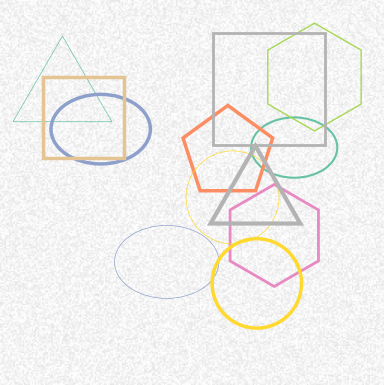[{"shape": "triangle", "thickness": 0.5, "radius": 0.74, "center": [0.162, 0.758]}, {"shape": "oval", "thickness": 1.5, "radius": 0.56, "center": [0.764, 0.617]}, {"shape": "pentagon", "thickness": 2.5, "radius": 0.61, "center": [0.592, 0.604]}, {"shape": "oval", "thickness": 0.5, "radius": 0.68, "center": [0.433, 0.32]}, {"shape": "oval", "thickness": 2.5, "radius": 0.65, "center": [0.262, 0.665]}, {"shape": "hexagon", "thickness": 2, "radius": 0.66, "center": [0.712, 0.388]}, {"shape": "hexagon", "thickness": 1, "radius": 0.7, "center": [0.817, 0.8]}, {"shape": "circle", "thickness": 2.5, "radius": 0.58, "center": [0.667, 0.264]}, {"shape": "circle", "thickness": 0.5, "radius": 0.6, "center": [0.604, 0.487]}, {"shape": "square", "thickness": 2.5, "radius": 0.52, "center": [0.216, 0.694]}, {"shape": "triangle", "thickness": 3, "radius": 0.67, "center": [0.663, 0.487]}, {"shape": "square", "thickness": 2, "radius": 0.73, "center": [0.699, 0.769]}]